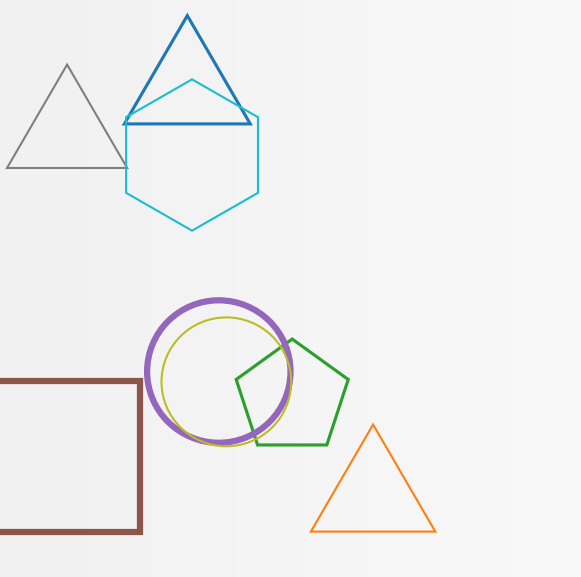[{"shape": "triangle", "thickness": 1.5, "radius": 0.63, "center": [0.322, 0.847]}, {"shape": "triangle", "thickness": 1, "radius": 0.62, "center": [0.642, 0.14]}, {"shape": "pentagon", "thickness": 1.5, "radius": 0.51, "center": [0.503, 0.311]}, {"shape": "circle", "thickness": 3, "radius": 0.62, "center": [0.376, 0.356]}, {"shape": "square", "thickness": 3, "radius": 0.65, "center": [0.11, 0.209]}, {"shape": "triangle", "thickness": 1, "radius": 0.6, "center": [0.115, 0.768]}, {"shape": "circle", "thickness": 1, "radius": 0.56, "center": [0.389, 0.338]}, {"shape": "hexagon", "thickness": 1, "radius": 0.66, "center": [0.33, 0.731]}]